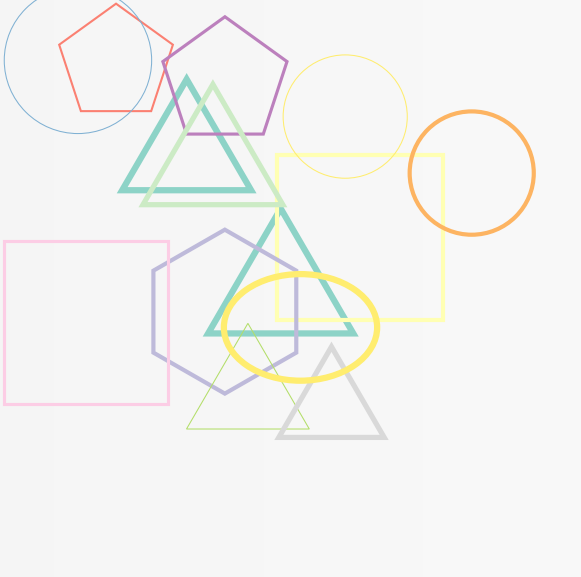[{"shape": "triangle", "thickness": 3, "radius": 0.64, "center": [0.321, 0.734]}, {"shape": "triangle", "thickness": 3, "radius": 0.72, "center": [0.483, 0.494]}, {"shape": "square", "thickness": 2, "radius": 0.72, "center": [0.62, 0.588]}, {"shape": "hexagon", "thickness": 2, "radius": 0.71, "center": [0.387, 0.459]}, {"shape": "pentagon", "thickness": 1, "radius": 0.51, "center": [0.2, 0.89]}, {"shape": "circle", "thickness": 0.5, "radius": 0.63, "center": [0.134, 0.895]}, {"shape": "circle", "thickness": 2, "radius": 0.53, "center": [0.812, 0.699]}, {"shape": "triangle", "thickness": 0.5, "radius": 0.61, "center": [0.426, 0.317]}, {"shape": "square", "thickness": 1.5, "radius": 0.71, "center": [0.148, 0.44]}, {"shape": "triangle", "thickness": 2.5, "radius": 0.52, "center": [0.57, 0.294]}, {"shape": "pentagon", "thickness": 1.5, "radius": 0.56, "center": [0.387, 0.858]}, {"shape": "triangle", "thickness": 2.5, "radius": 0.69, "center": [0.366, 0.714]}, {"shape": "circle", "thickness": 0.5, "radius": 0.53, "center": [0.594, 0.797]}, {"shape": "oval", "thickness": 3, "radius": 0.66, "center": [0.517, 0.432]}]